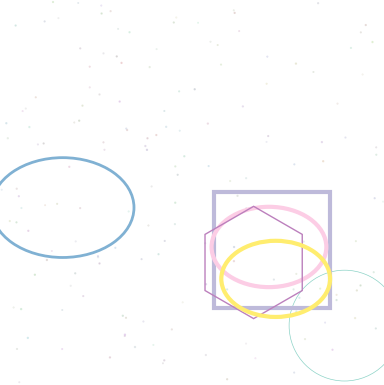[{"shape": "circle", "thickness": 0.5, "radius": 0.72, "center": [0.895, 0.154]}, {"shape": "square", "thickness": 3, "radius": 0.75, "center": [0.706, 0.351]}, {"shape": "oval", "thickness": 2, "radius": 0.93, "center": [0.163, 0.461]}, {"shape": "oval", "thickness": 3, "radius": 0.75, "center": [0.699, 0.359]}, {"shape": "hexagon", "thickness": 1, "radius": 0.73, "center": [0.659, 0.318]}, {"shape": "oval", "thickness": 3, "radius": 0.71, "center": [0.716, 0.276]}]